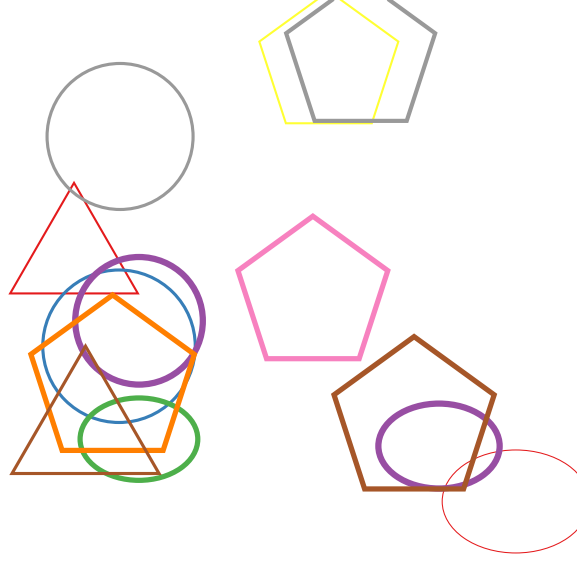[{"shape": "oval", "thickness": 0.5, "radius": 0.64, "center": [0.893, 0.131]}, {"shape": "triangle", "thickness": 1, "radius": 0.64, "center": [0.128, 0.555]}, {"shape": "circle", "thickness": 1.5, "radius": 0.66, "center": [0.206, 0.4]}, {"shape": "oval", "thickness": 2.5, "radius": 0.51, "center": [0.241, 0.239]}, {"shape": "oval", "thickness": 3, "radius": 0.53, "center": [0.76, 0.227]}, {"shape": "circle", "thickness": 3, "radius": 0.55, "center": [0.241, 0.444]}, {"shape": "pentagon", "thickness": 2.5, "radius": 0.74, "center": [0.195, 0.34]}, {"shape": "pentagon", "thickness": 1, "radius": 0.63, "center": [0.569, 0.888]}, {"shape": "pentagon", "thickness": 2.5, "radius": 0.73, "center": [0.717, 0.27]}, {"shape": "triangle", "thickness": 1.5, "radius": 0.73, "center": [0.148, 0.253]}, {"shape": "pentagon", "thickness": 2.5, "radius": 0.68, "center": [0.542, 0.488]}, {"shape": "circle", "thickness": 1.5, "radius": 0.63, "center": [0.208, 0.763]}, {"shape": "pentagon", "thickness": 2, "radius": 0.68, "center": [0.625, 0.9]}]